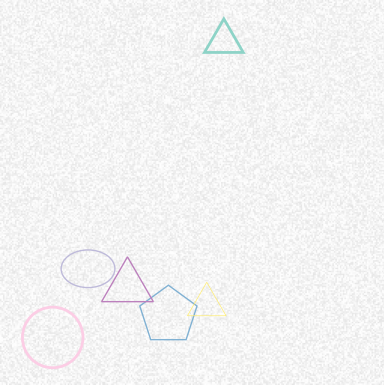[{"shape": "triangle", "thickness": 2, "radius": 0.29, "center": [0.581, 0.893]}, {"shape": "oval", "thickness": 1, "radius": 0.35, "center": [0.229, 0.302]}, {"shape": "pentagon", "thickness": 1, "radius": 0.39, "center": [0.437, 0.181]}, {"shape": "circle", "thickness": 2, "radius": 0.39, "center": [0.137, 0.124]}, {"shape": "triangle", "thickness": 1, "radius": 0.39, "center": [0.331, 0.255]}, {"shape": "triangle", "thickness": 0.5, "radius": 0.29, "center": [0.537, 0.209]}]